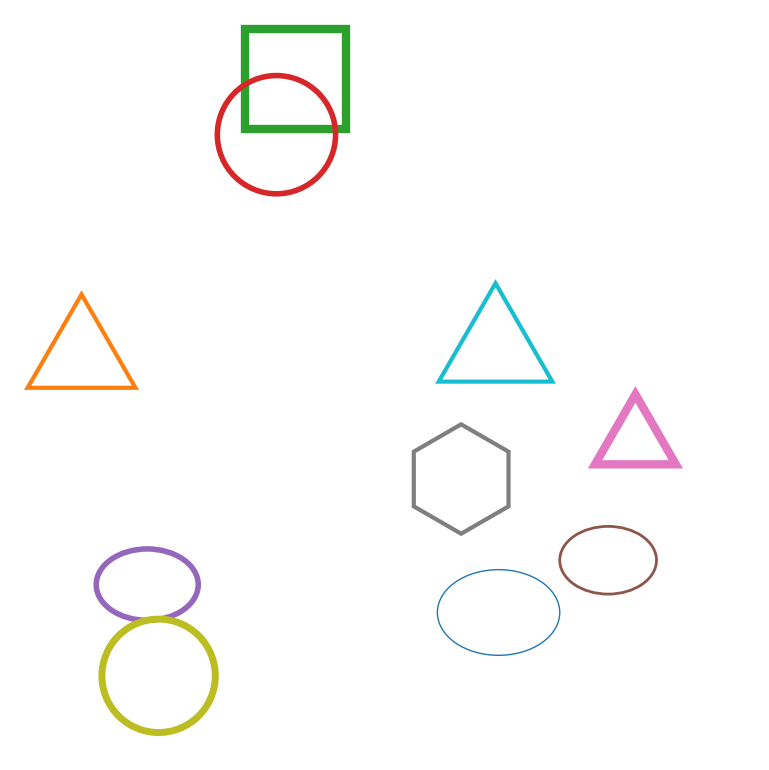[{"shape": "oval", "thickness": 0.5, "radius": 0.4, "center": [0.647, 0.205]}, {"shape": "triangle", "thickness": 1.5, "radius": 0.4, "center": [0.106, 0.537]}, {"shape": "square", "thickness": 3, "radius": 0.33, "center": [0.384, 0.897]}, {"shape": "circle", "thickness": 2, "radius": 0.38, "center": [0.359, 0.825]}, {"shape": "oval", "thickness": 2, "radius": 0.33, "center": [0.191, 0.241]}, {"shape": "oval", "thickness": 1, "radius": 0.31, "center": [0.79, 0.272]}, {"shape": "triangle", "thickness": 3, "radius": 0.3, "center": [0.825, 0.427]}, {"shape": "hexagon", "thickness": 1.5, "radius": 0.36, "center": [0.599, 0.378]}, {"shape": "circle", "thickness": 2.5, "radius": 0.37, "center": [0.206, 0.122]}, {"shape": "triangle", "thickness": 1.5, "radius": 0.43, "center": [0.644, 0.547]}]